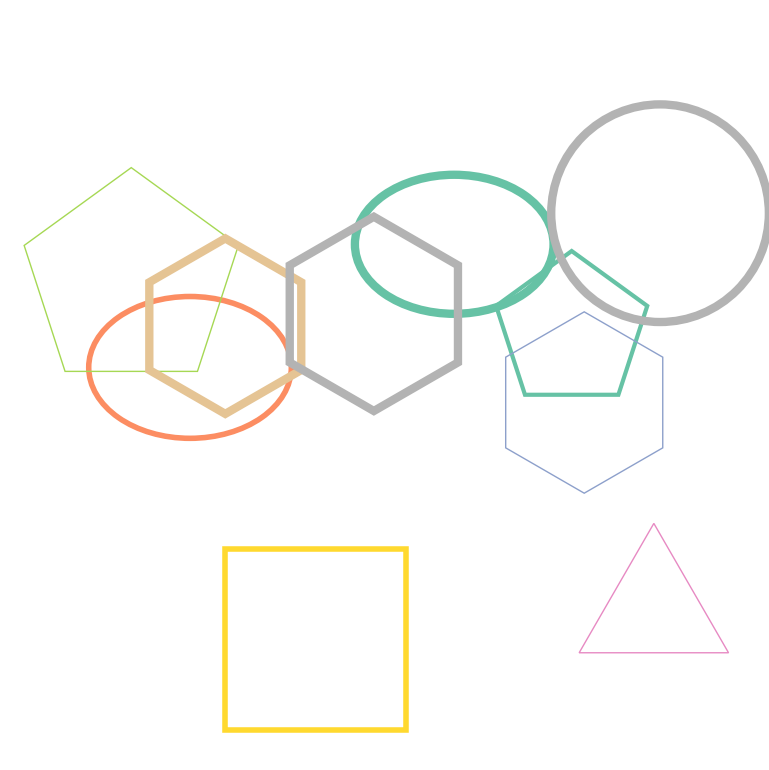[{"shape": "oval", "thickness": 3, "radius": 0.64, "center": [0.59, 0.683]}, {"shape": "pentagon", "thickness": 1.5, "radius": 0.52, "center": [0.742, 0.571]}, {"shape": "oval", "thickness": 2, "radius": 0.66, "center": [0.247, 0.523]}, {"shape": "hexagon", "thickness": 0.5, "radius": 0.59, "center": [0.759, 0.477]}, {"shape": "triangle", "thickness": 0.5, "radius": 0.56, "center": [0.849, 0.208]}, {"shape": "pentagon", "thickness": 0.5, "radius": 0.73, "center": [0.17, 0.636]}, {"shape": "square", "thickness": 2, "radius": 0.59, "center": [0.41, 0.17]}, {"shape": "hexagon", "thickness": 3, "radius": 0.57, "center": [0.293, 0.576]}, {"shape": "hexagon", "thickness": 3, "radius": 0.63, "center": [0.486, 0.592]}, {"shape": "circle", "thickness": 3, "radius": 0.71, "center": [0.857, 0.723]}]